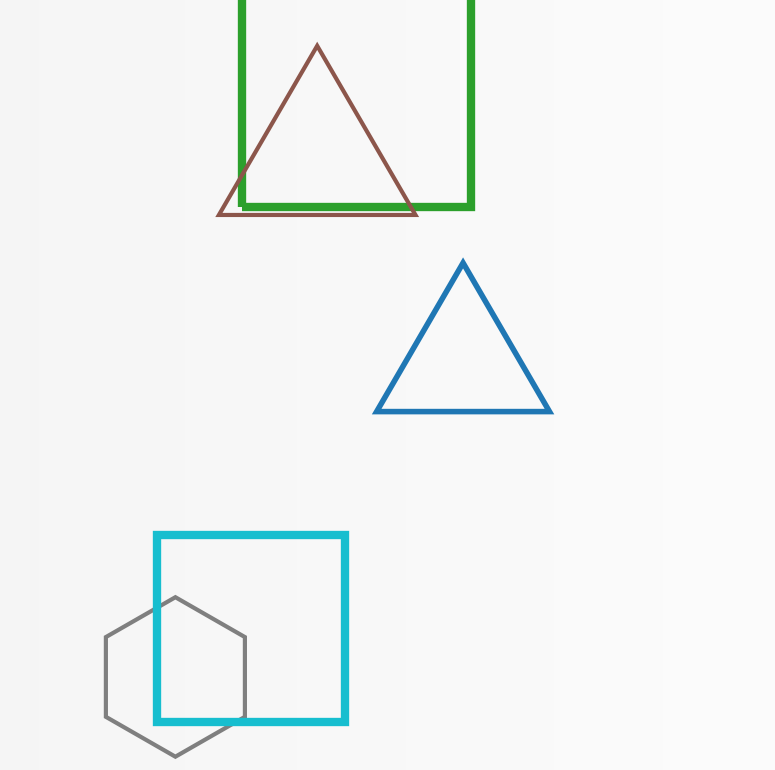[{"shape": "triangle", "thickness": 2, "radius": 0.64, "center": [0.598, 0.53]}, {"shape": "square", "thickness": 3, "radius": 0.74, "center": [0.46, 0.878]}, {"shape": "triangle", "thickness": 1.5, "radius": 0.73, "center": [0.409, 0.794]}, {"shape": "hexagon", "thickness": 1.5, "radius": 0.52, "center": [0.226, 0.121]}, {"shape": "square", "thickness": 3, "radius": 0.61, "center": [0.324, 0.184]}]